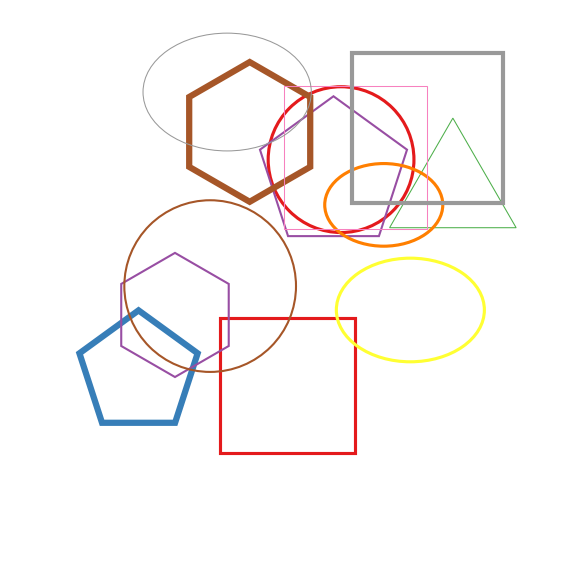[{"shape": "square", "thickness": 1.5, "radius": 0.58, "center": [0.498, 0.331]}, {"shape": "circle", "thickness": 1.5, "radius": 0.63, "center": [0.591, 0.723]}, {"shape": "pentagon", "thickness": 3, "radius": 0.54, "center": [0.24, 0.354]}, {"shape": "triangle", "thickness": 0.5, "radius": 0.63, "center": [0.784, 0.668]}, {"shape": "hexagon", "thickness": 1, "radius": 0.54, "center": [0.303, 0.454]}, {"shape": "pentagon", "thickness": 1, "radius": 0.67, "center": [0.577, 0.699]}, {"shape": "oval", "thickness": 1.5, "radius": 0.51, "center": [0.665, 0.644]}, {"shape": "oval", "thickness": 1.5, "radius": 0.64, "center": [0.711, 0.462]}, {"shape": "hexagon", "thickness": 3, "radius": 0.6, "center": [0.432, 0.771]}, {"shape": "circle", "thickness": 1, "radius": 0.74, "center": [0.364, 0.504]}, {"shape": "square", "thickness": 0.5, "radius": 0.62, "center": [0.616, 0.726]}, {"shape": "oval", "thickness": 0.5, "radius": 0.73, "center": [0.393, 0.84]}, {"shape": "square", "thickness": 2, "radius": 0.65, "center": [0.74, 0.778]}]